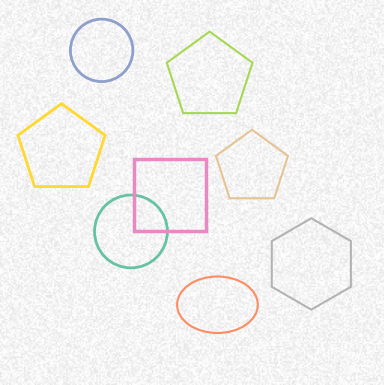[{"shape": "circle", "thickness": 2, "radius": 0.47, "center": [0.34, 0.399]}, {"shape": "oval", "thickness": 1.5, "radius": 0.52, "center": [0.565, 0.208]}, {"shape": "circle", "thickness": 2, "radius": 0.41, "center": [0.264, 0.869]}, {"shape": "square", "thickness": 2.5, "radius": 0.47, "center": [0.441, 0.493]}, {"shape": "pentagon", "thickness": 1.5, "radius": 0.59, "center": [0.545, 0.801]}, {"shape": "pentagon", "thickness": 2, "radius": 0.6, "center": [0.16, 0.612]}, {"shape": "pentagon", "thickness": 1.5, "radius": 0.49, "center": [0.654, 0.565]}, {"shape": "hexagon", "thickness": 1.5, "radius": 0.59, "center": [0.809, 0.314]}]